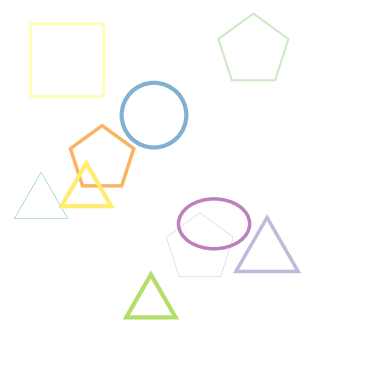[{"shape": "triangle", "thickness": 0.5, "radius": 0.4, "center": [0.107, 0.473]}, {"shape": "square", "thickness": 2, "radius": 0.47, "center": [0.173, 0.845]}, {"shape": "triangle", "thickness": 2.5, "radius": 0.47, "center": [0.694, 0.342]}, {"shape": "circle", "thickness": 3, "radius": 0.42, "center": [0.4, 0.701]}, {"shape": "pentagon", "thickness": 2.5, "radius": 0.43, "center": [0.265, 0.587]}, {"shape": "triangle", "thickness": 3, "radius": 0.37, "center": [0.392, 0.213]}, {"shape": "pentagon", "thickness": 0.5, "radius": 0.46, "center": [0.519, 0.356]}, {"shape": "oval", "thickness": 2.5, "radius": 0.46, "center": [0.556, 0.419]}, {"shape": "pentagon", "thickness": 1.5, "radius": 0.48, "center": [0.658, 0.869]}, {"shape": "triangle", "thickness": 3, "radius": 0.37, "center": [0.224, 0.502]}]